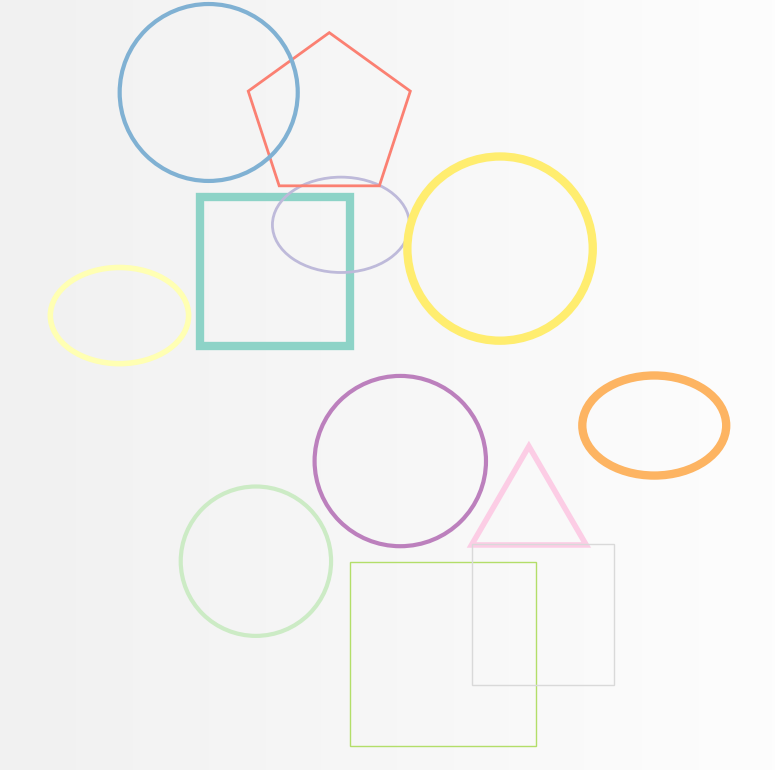[{"shape": "square", "thickness": 3, "radius": 0.48, "center": [0.355, 0.647]}, {"shape": "oval", "thickness": 2, "radius": 0.45, "center": [0.154, 0.59]}, {"shape": "oval", "thickness": 1, "radius": 0.44, "center": [0.44, 0.708]}, {"shape": "pentagon", "thickness": 1, "radius": 0.55, "center": [0.425, 0.848]}, {"shape": "circle", "thickness": 1.5, "radius": 0.57, "center": [0.269, 0.88]}, {"shape": "oval", "thickness": 3, "radius": 0.46, "center": [0.844, 0.447]}, {"shape": "square", "thickness": 0.5, "radius": 0.6, "center": [0.572, 0.151]}, {"shape": "triangle", "thickness": 2, "radius": 0.43, "center": [0.682, 0.335]}, {"shape": "square", "thickness": 0.5, "radius": 0.46, "center": [0.701, 0.201]}, {"shape": "circle", "thickness": 1.5, "radius": 0.55, "center": [0.516, 0.401]}, {"shape": "circle", "thickness": 1.5, "radius": 0.48, "center": [0.33, 0.271]}, {"shape": "circle", "thickness": 3, "radius": 0.6, "center": [0.645, 0.677]}]